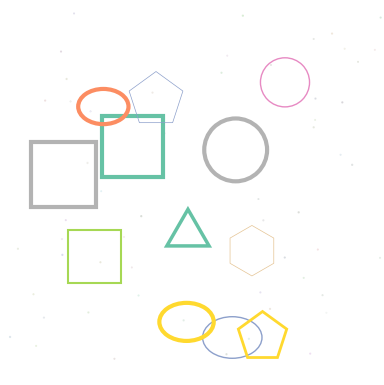[{"shape": "triangle", "thickness": 2.5, "radius": 0.32, "center": [0.488, 0.393]}, {"shape": "square", "thickness": 3, "radius": 0.4, "center": [0.344, 0.62]}, {"shape": "oval", "thickness": 3, "radius": 0.33, "center": [0.268, 0.723]}, {"shape": "oval", "thickness": 1, "radius": 0.39, "center": [0.603, 0.123]}, {"shape": "pentagon", "thickness": 0.5, "radius": 0.37, "center": [0.405, 0.741]}, {"shape": "circle", "thickness": 1, "radius": 0.32, "center": [0.74, 0.786]}, {"shape": "square", "thickness": 1.5, "radius": 0.34, "center": [0.246, 0.334]}, {"shape": "oval", "thickness": 3, "radius": 0.35, "center": [0.485, 0.164]}, {"shape": "pentagon", "thickness": 2, "radius": 0.33, "center": [0.682, 0.125]}, {"shape": "hexagon", "thickness": 0.5, "radius": 0.33, "center": [0.654, 0.349]}, {"shape": "circle", "thickness": 3, "radius": 0.41, "center": [0.612, 0.611]}, {"shape": "square", "thickness": 3, "radius": 0.42, "center": [0.165, 0.548]}]